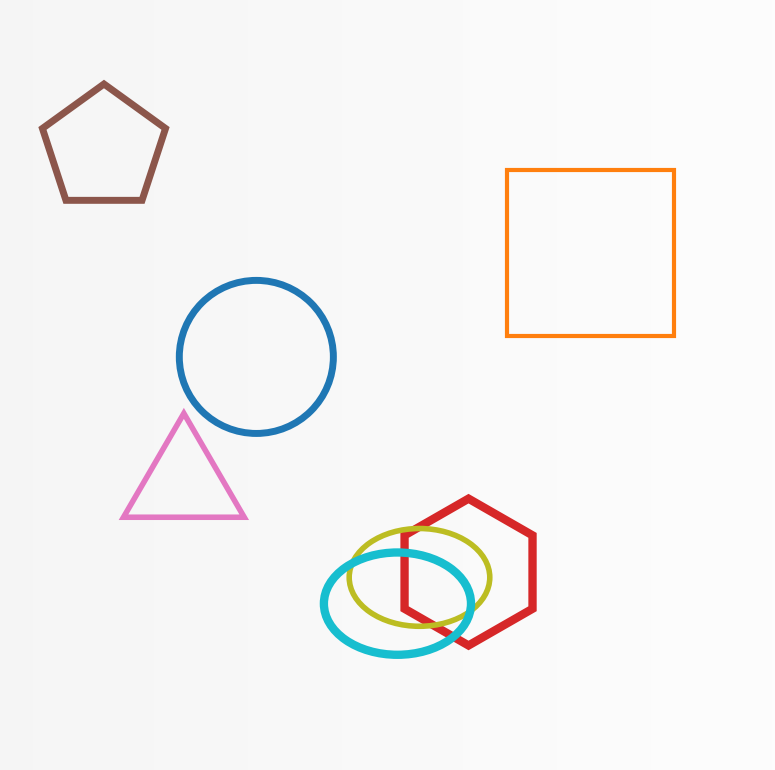[{"shape": "circle", "thickness": 2.5, "radius": 0.5, "center": [0.331, 0.536]}, {"shape": "square", "thickness": 1.5, "radius": 0.54, "center": [0.762, 0.671]}, {"shape": "hexagon", "thickness": 3, "radius": 0.48, "center": [0.605, 0.257]}, {"shape": "pentagon", "thickness": 2.5, "radius": 0.42, "center": [0.134, 0.807]}, {"shape": "triangle", "thickness": 2, "radius": 0.45, "center": [0.237, 0.373]}, {"shape": "oval", "thickness": 2, "radius": 0.45, "center": [0.541, 0.25]}, {"shape": "oval", "thickness": 3, "radius": 0.47, "center": [0.513, 0.216]}]